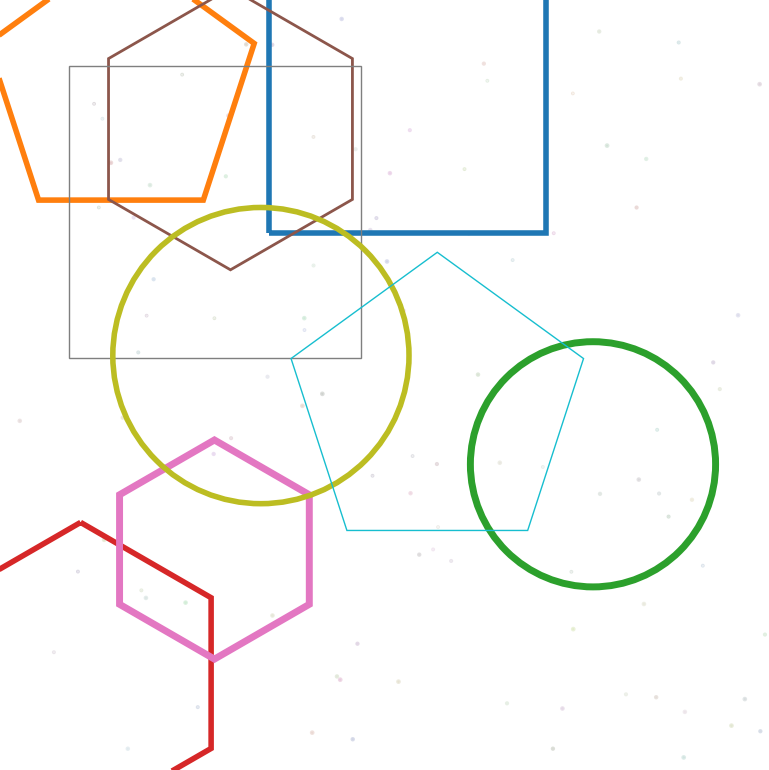[{"shape": "square", "thickness": 2, "radius": 0.9, "center": [0.529, 0.877]}, {"shape": "pentagon", "thickness": 2, "radius": 0.91, "center": [0.157, 0.887]}, {"shape": "circle", "thickness": 2.5, "radius": 0.8, "center": [0.77, 0.397]}, {"shape": "hexagon", "thickness": 2, "radius": 0.98, "center": [0.105, 0.126]}, {"shape": "hexagon", "thickness": 1, "radius": 0.91, "center": [0.299, 0.832]}, {"shape": "hexagon", "thickness": 2.5, "radius": 0.71, "center": [0.278, 0.286]}, {"shape": "square", "thickness": 0.5, "radius": 0.95, "center": [0.279, 0.725]}, {"shape": "circle", "thickness": 2, "radius": 0.96, "center": [0.339, 0.538]}, {"shape": "pentagon", "thickness": 0.5, "radius": 1.0, "center": [0.568, 0.473]}]